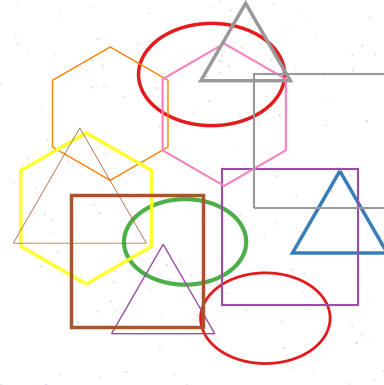[{"shape": "oval", "thickness": 2, "radius": 0.84, "center": [0.689, 0.174]}, {"shape": "oval", "thickness": 2.5, "radius": 0.95, "center": [0.55, 0.806]}, {"shape": "triangle", "thickness": 2.5, "radius": 0.71, "center": [0.883, 0.414]}, {"shape": "oval", "thickness": 3, "radius": 0.79, "center": [0.481, 0.372]}, {"shape": "square", "thickness": 1.5, "radius": 0.88, "center": [0.753, 0.385]}, {"shape": "triangle", "thickness": 1, "radius": 0.77, "center": [0.424, 0.211]}, {"shape": "hexagon", "thickness": 1, "radius": 0.87, "center": [0.286, 0.705]}, {"shape": "hexagon", "thickness": 2.5, "radius": 0.98, "center": [0.224, 0.459]}, {"shape": "square", "thickness": 2.5, "radius": 0.85, "center": [0.356, 0.322]}, {"shape": "triangle", "thickness": 0.5, "radius": 1.0, "center": [0.207, 0.468]}, {"shape": "hexagon", "thickness": 1.5, "radius": 0.92, "center": [0.582, 0.702]}, {"shape": "square", "thickness": 1.5, "radius": 0.87, "center": [0.833, 0.635]}, {"shape": "triangle", "thickness": 2.5, "radius": 0.67, "center": [0.638, 0.857]}]